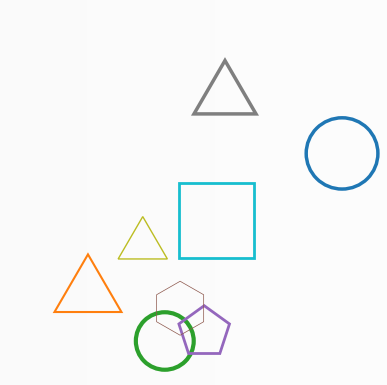[{"shape": "circle", "thickness": 2.5, "radius": 0.46, "center": [0.883, 0.601]}, {"shape": "triangle", "thickness": 1.5, "radius": 0.5, "center": [0.227, 0.239]}, {"shape": "circle", "thickness": 3, "radius": 0.37, "center": [0.425, 0.114]}, {"shape": "pentagon", "thickness": 2, "radius": 0.34, "center": [0.527, 0.137]}, {"shape": "hexagon", "thickness": 0.5, "radius": 0.35, "center": [0.465, 0.199]}, {"shape": "triangle", "thickness": 2.5, "radius": 0.46, "center": [0.581, 0.75]}, {"shape": "triangle", "thickness": 1, "radius": 0.37, "center": [0.368, 0.364]}, {"shape": "square", "thickness": 2, "radius": 0.49, "center": [0.559, 0.427]}]